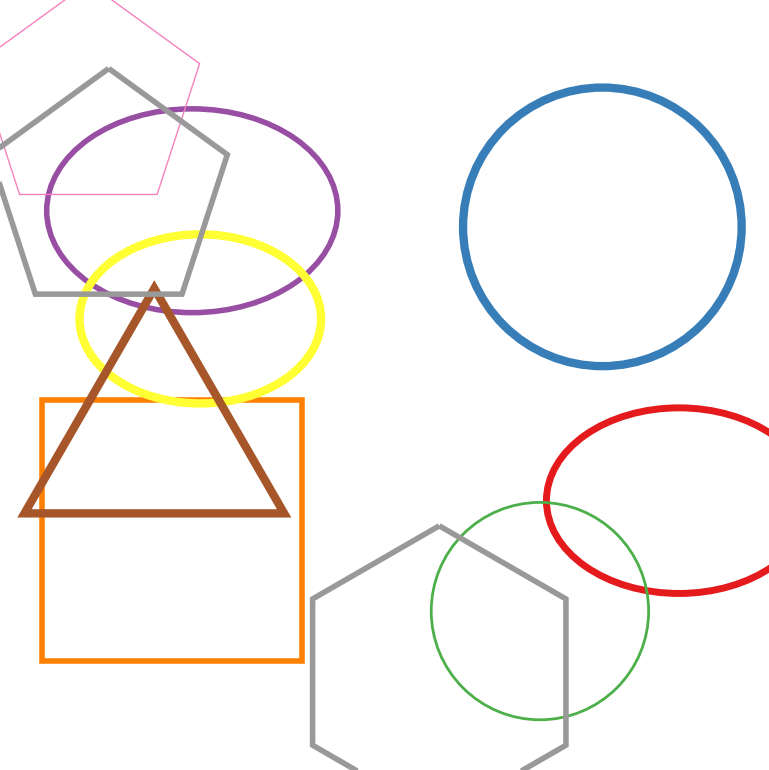[{"shape": "oval", "thickness": 2.5, "radius": 0.86, "center": [0.882, 0.35]}, {"shape": "circle", "thickness": 3, "radius": 0.9, "center": [0.782, 0.705]}, {"shape": "circle", "thickness": 1, "radius": 0.71, "center": [0.701, 0.206]}, {"shape": "oval", "thickness": 2, "radius": 0.95, "center": [0.25, 0.726]}, {"shape": "square", "thickness": 2, "radius": 0.85, "center": [0.224, 0.311]}, {"shape": "oval", "thickness": 3, "radius": 0.78, "center": [0.26, 0.586]}, {"shape": "triangle", "thickness": 3, "radius": 0.97, "center": [0.2, 0.431]}, {"shape": "pentagon", "thickness": 0.5, "radius": 0.76, "center": [0.115, 0.87]}, {"shape": "pentagon", "thickness": 2, "radius": 0.81, "center": [0.141, 0.749]}, {"shape": "hexagon", "thickness": 2, "radius": 0.95, "center": [0.57, 0.127]}]